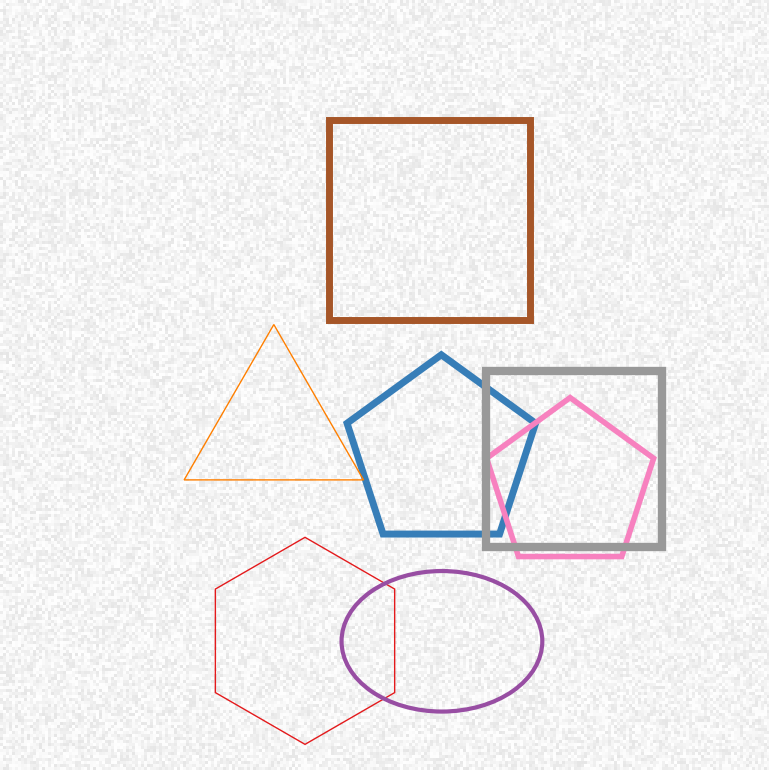[{"shape": "hexagon", "thickness": 0.5, "radius": 0.67, "center": [0.396, 0.168]}, {"shape": "pentagon", "thickness": 2.5, "radius": 0.64, "center": [0.573, 0.411]}, {"shape": "oval", "thickness": 1.5, "radius": 0.65, "center": [0.574, 0.167]}, {"shape": "triangle", "thickness": 0.5, "radius": 0.67, "center": [0.356, 0.444]}, {"shape": "square", "thickness": 2.5, "radius": 0.65, "center": [0.558, 0.715]}, {"shape": "pentagon", "thickness": 2, "radius": 0.57, "center": [0.74, 0.37]}, {"shape": "square", "thickness": 3, "radius": 0.57, "center": [0.746, 0.404]}]